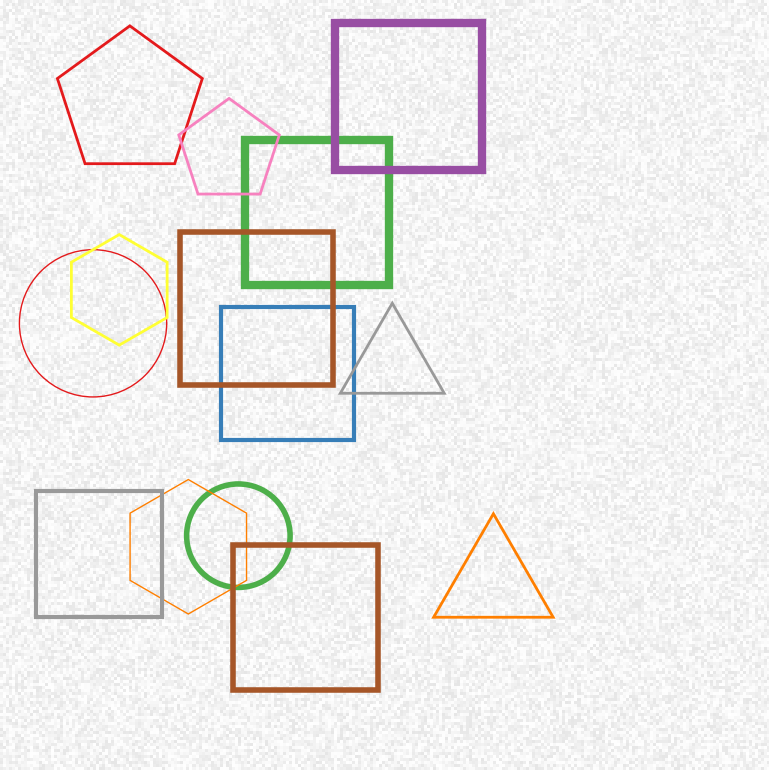[{"shape": "circle", "thickness": 0.5, "radius": 0.48, "center": [0.121, 0.58]}, {"shape": "pentagon", "thickness": 1, "radius": 0.49, "center": [0.169, 0.867]}, {"shape": "square", "thickness": 1.5, "radius": 0.43, "center": [0.374, 0.515]}, {"shape": "circle", "thickness": 2, "radius": 0.34, "center": [0.31, 0.304]}, {"shape": "square", "thickness": 3, "radius": 0.47, "center": [0.412, 0.724]}, {"shape": "square", "thickness": 3, "radius": 0.48, "center": [0.531, 0.875]}, {"shape": "hexagon", "thickness": 0.5, "radius": 0.44, "center": [0.245, 0.29]}, {"shape": "triangle", "thickness": 1, "radius": 0.45, "center": [0.641, 0.243]}, {"shape": "hexagon", "thickness": 1, "radius": 0.36, "center": [0.155, 0.624]}, {"shape": "square", "thickness": 2, "radius": 0.5, "center": [0.334, 0.6]}, {"shape": "square", "thickness": 2, "radius": 0.47, "center": [0.397, 0.198]}, {"shape": "pentagon", "thickness": 1, "radius": 0.34, "center": [0.297, 0.804]}, {"shape": "triangle", "thickness": 1, "radius": 0.39, "center": [0.509, 0.528]}, {"shape": "square", "thickness": 1.5, "radius": 0.41, "center": [0.129, 0.28]}]